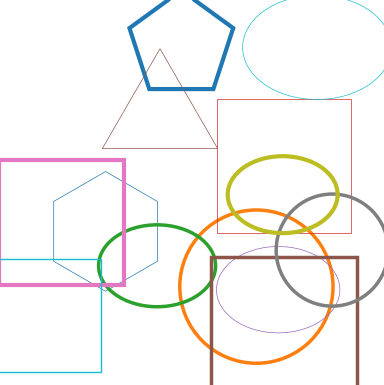[{"shape": "hexagon", "thickness": 0.5, "radius": 0.78, "center": [0.274, 0.399]}, {"shape": "pentagon", "thickness": 3, "radius": 0.71, "center": [0.471, 0.883]}, {"shape": "circle", "thickness": 2.5, "radius": 1.0, "center": [0.666, 0.256]}, {"shape": "oval", "thickness": 2.5, "radius": 0.76, "center": [0.408, 0.31]}, {"shape": "square", "thickness": 0.5, "radius": 0.87, "center": [0.738, 0.568]}, {"shape": "oval", "thickness": 0.5, "radius": 0.8, "center": [0.722, 0.248]}, {"shape": "triangle", "thickness": 0.5, "radius": 0.87, "center": [0.416, 0.7]}, {"shape": "square", "thickness": 2.5, "radius": 0.95, "center": [0.738, 0.141]}, {"shape": "square", "thickness": 3, "radius": 0.81, "center": [0.16, 0.422]}, {"shape": "circle", "thickness": 2.5, "radius": 0.73, "center": [0.863, 0.35]}, {"shape": "oval", "thickness": 3, "radius": 0.71, "center": [0.734, 0.494]}, {"shape": "square", "thickness": 1, "radius": 0.73, "center": [0.116, 0.181]}, {"shape": "oval", "thickness": 0.5, "radius": 0.97, "center": [0.823, 0.877]}]